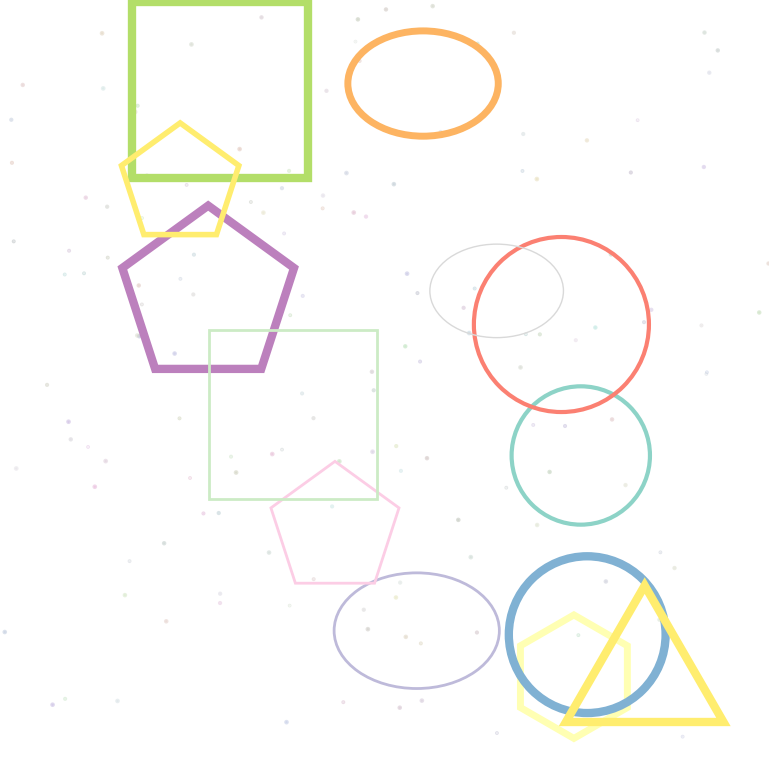[{"shape": "circle", "thickness": 1.5, "radius": 0.45, "center": [0.754, 0.408]}, {"shape": "hexagon", "thickness": 2.5, "radius": 0.4, "center": [0.745, 0.121]}, {"shape": "oval", "thickness": 1, "radius": 0.54, "center": [0.541, 0.181]}, {"shape": "circle", "thickness": 1.5, "radius": 0.57, "center": [0.729, 0.579]}, {"shape": "circle", "thickness": 3, "radius": 0.51, "center": [0.763, 0.176]}, {"shape": "oval", "thickness": 2.5, "radius": 0.49, "center": [0.549, 0.892]}, {"shape": "square", "thickness": 3, "radius": 0.57, "center": [0.285, 0.883]}, {"shape": "pentagon", "thickness": 1, "radius": 0.44, "center": [0.435, 0.313]}, {"shape": "oval", "thickness": 0.5, "radius": 0.43, "center": [0.645, 0.622]}, {"shape": "pentagon", "thickness": 3, "radius": 0.59, "center": [0.27, 0.616]}, {"shape": "square", "thickness": 1, "radius": 0.55, "center": [0.38, 0.462]}, {"shape": "pentagon", "thickness": 2, "radius": 0.4, "center": [0.234, 0.76]}, {"shape": "triangle", "thickness": 3, "radius": 0.59, "center": [0.837, 0.121]}]